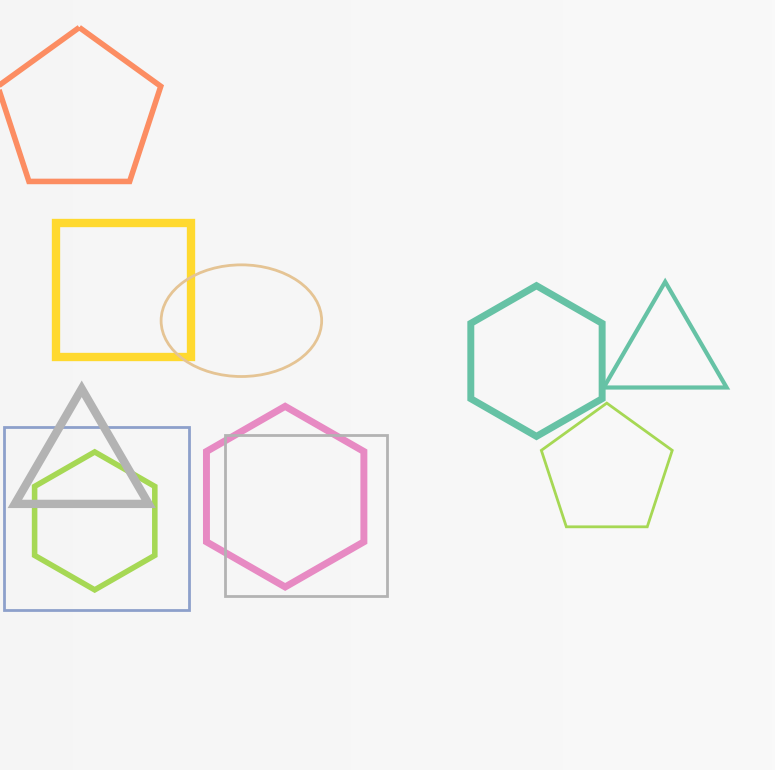[{"shape": "hexagon", "thickness": 2.5, "radius": 0.49, "center": [0.692, 0.531]}, {"shape": "triangle", "thickness": 1.5, "radius": 0.46, "center": [0.858, 0.543]}, {"shape": "pentagon", "thickness": 2, "radius": 0.55, "center": [0.102, 0.854]}, {"shape": "square", "thickness": 1, "radius": 0.6, "center": [0.125, 0.326]}, {"shape": "hexagon", "thickness": 2.5, "radius": 0.59, "center": [0.368, 0.355]}, {"shape": "hexagon", "thickness": 2, "radius": 0.45, "center": [0.122, 0.323]}, {"shape": "pentagon", "thickness": 1, "radius": 0.44, "center": [0.783, 0.388]}, {"shape": "square", "thickness": 3, "radius": 0.44, "center": [0.159, 0.624]}, {"shape": "oval", "thickness": 1, "radius": 0.52, "center": [0.311, 0.584]}, {"shape": "square", "thickness": 1, "radius": 0.52, "center": [0.395, 0.331]}, {"shape": "triangle", "thickness": 3, "radius": 0.5, "center": [0.105, 0.395]}]